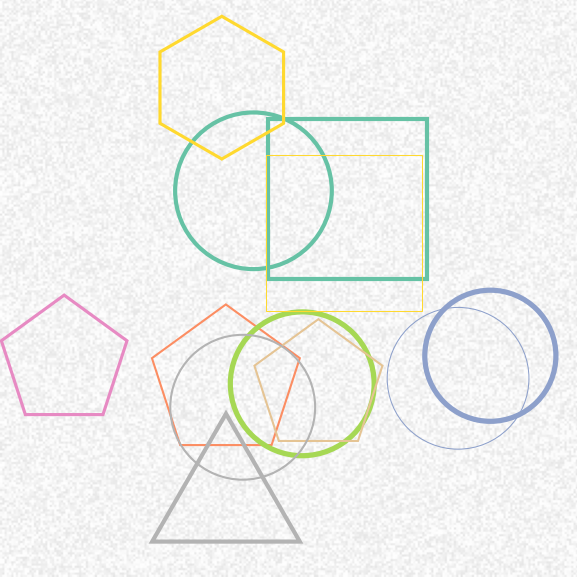[{"shape": "circle", "thickness": 2, "radius": 0.68, "center": [0.439, 0.669]}, {"shape": "square", "thickness": 2, "radius": 0.69, "center": [0.601, 0.655]}, {"shape": "pentagon", "thickness": 1, "radius": 0.67, "center": [0.391, 0.337]}, {"shape": "circle", "thickness": 2.5, "radius": 0.57, "center": [0.849, 0.383]}, {"shape": "circle", "thickness": 0.5, "radius": 0.61, "center": [0.793, 0.344]}, {"shape": "pentagon", "thickness": 1.5, "radius": 0.57, "center": [0.111, 0.374]}, {"shape": "circle", "thickness": 2.5, "radius": 0.62, "center": [0.523, 0.335]}, {"shape": "hexagon", "thickness": 1.5, "radius": 0.62, "center": [0.384, 0.847]}, {"shape": "square", "thickness": 0.5, "radius": 0.67, "center": [0.595, 0.595]}, {"shape": "pentagon", "thickness": 1, "radius": 0.58, "center": [0.551, 0.33]}, {"shape": "circle", "thickness": 1, "radius": 0.63, "center": [0.42, 0.294]}, {"shape": "triangle", "thickness": 2, "radius": 0.74, "center": [0.391, 0.135]}]